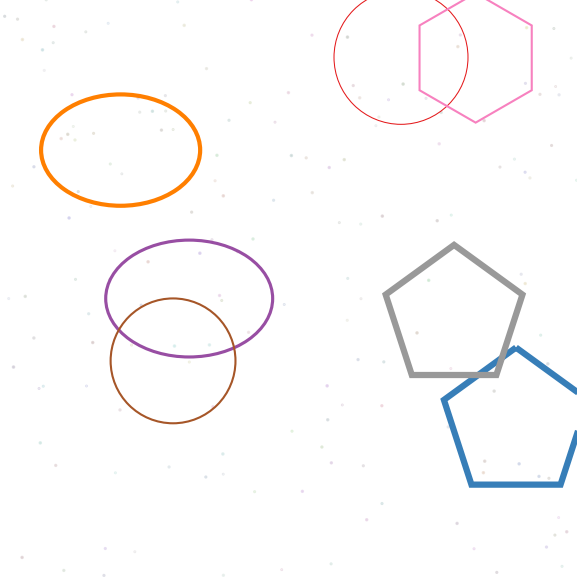[{"shape": "circle", "thickness": 0.5, "radius": 0.58, "center": [0.694, 0.9]}, {"shape": "pentagon", "thickness": 3, "radius": 0.66, "center": [0.894, 0.266]}, {"shape": "oval", "thickness": 1.5, "radius": 0.72, "center": [0.328, 0.482]}, {"shape": "oval", "thickness": 2, "radius": 0.69, "center": [0.209, 0.739]}, {"shape": "circle", "thickness": 1, "radius": 0.54, "center": [0.3, 0.374]}, {"shape": "hexagon", "thickness": 1, "radius": 0.56, "center": [0.824, 0.899]}, {"shape": "pentagon", "thickness": 3, "radius": 0.62, "center": [0.786, 0.451]}]